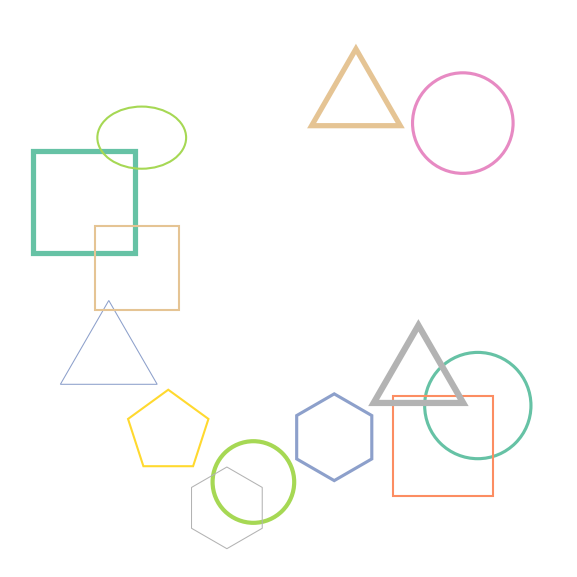[{"shape": "circle", "thickness": 1.5, "radius": 0.46, "center": [0.827, 0.297]}, {"shape": "square", "thickness": 2.5, "radius": 0.44, "center": [0.146, 0.649]}, {"shape": "square", "thickness": 1, "radius": 0.44, "center": [0.767, 0.227]}, {"shape": "triangle", "thickness": 0.5, "radius": 0.48, "center": [0.188, 0.382]}, {"shape": "hexagon", "thickness": 1.5, "radius": 0.38, "center": [0.579, 0.242]}, {"shape": "circle", "thickness": 1.5, "radius": 0.44, "center": [0.801, 0.786]}, {"shape": "circle", "thickness": 2, "radius": 0.35, "center": [0.439, 0.164]}, {"shape": "oval", "thickness": 1, "radius": 0.38, "center": [0.245, 0.761]}, {"shape": "pentagon", "thickness": 1, "radius": 0.37, "center": [0.291, 0.251]}, {"shape": "triangle", "thickness": 2.5, "radius": 0.44, "center": [0.616, 0.826]}, {"shape": "square", "thickness": 1, "radius": 0.37, "center": [0.237, 0.535]}, {"shape": "triangle", "thickness": 3, "radius": 0.45, "center": [0.725, 0.346]}, {"shape": "hexagon", "thickness": 0.5, "radius": 0.35, "center": [0.393, 0.12]}]